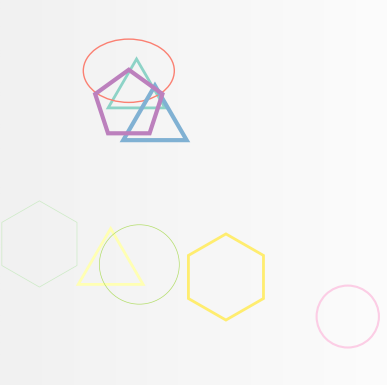[{"shape": "triangle", "thickness": 2, "radius": 0.42, "center": [0.352, 0.762]}, {"shape": "triangle", "thickness": 2, "radius": 0.48, "center": [0.286, 0.31]}, {"shape": "oval", "thickness": 1, "radius": 0.59, "center": [0.332, 0.816]}, {"shape": "triangle", "thickness": 3, "radius": 0.47, "center": [0.4, 0.683]}, {"shape": "circle", "thickness": 0.5, "radius": 0.52, "center": [0.36, 0.313]}, {"shape": "circle", "thickness": 1.5, "radius": 0.4, "center": [0.897, 0.178]}, {"shape": "pentagon", "thickness": 3, "radius": 0.46, "center": [0.332, 0.728]}, {"shape": "hexagon", "thickness": 0.5, "radius": 0.56, "center": [0.102, 0.366]}, {"shape": "hexagon", "thickness": 2, "radius": 0.56, "center": [0.583, 0.281]}]